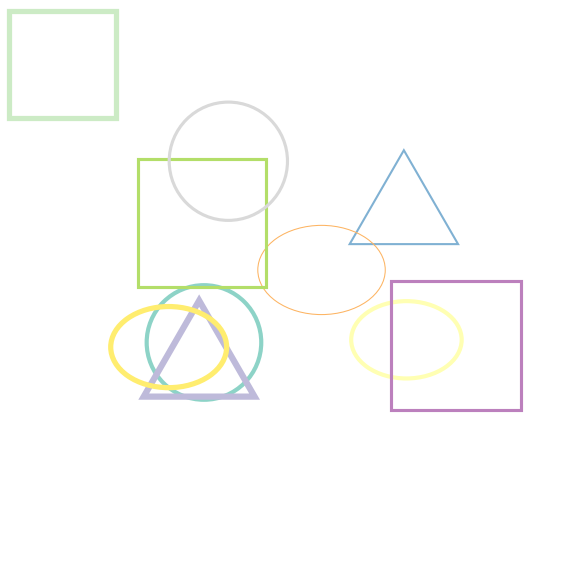[{"shape": "circle", "thickness": 2, "radius": 0.5, "center": [0.353, 0.406]}, {"shape": "oval", "thickness": 2, "radius": 0.48, "center": [0.704, 0.411]}, {"shape": "triangle", "thickness": 3, "radius": 0.55, "center": [0.345, 0.368]}, {"shape": "triangle", "thickness": 1, "radius": 0.54, "center": [0.699, 0.631]}, {"shape": "oval", "thickness": 0.5, "radius": 0.55, "center": [0.557, 0.532]}, {"shape": "square", "thickness": 1.5, "radius": 0.55, "center": [0.349, 0.613]}, {"shape": "circle", "thickness": 1.5, "radius": 0.51, "center": [0.395, 0.72]}, {"shape": "square", "thickness": 1.5, "radius": 0.56, "center": [0.79, 0.401]}, {"shape": "square", "thickness": 2.5, "radius": 0.46, "center": [0.109, 0.887]}, {"shape": "oval", "thickness": 2.5, "radius": 0.5, "center": [0.292, 0.398]}]